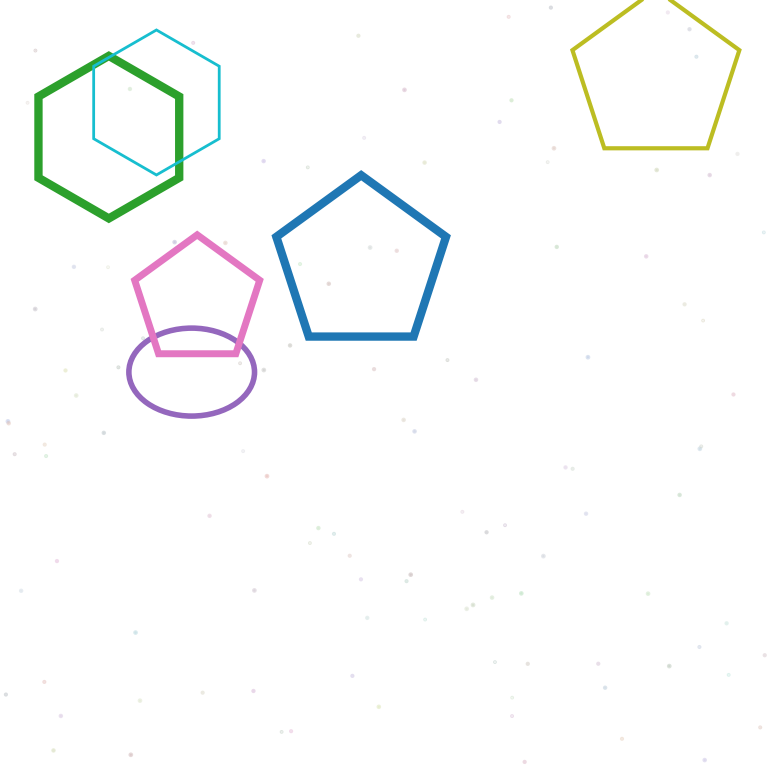[{"shape": "pentagon", "thickness": 3, "radius": 0.58, "center": [0.469, 0.657]}, {"shape": "hexagon", "thickness": 3, "radius": 0.53, "center": [0.141, 0.822]}, {"shape": "oval", "thickness": 2, "radius": 0.41, "center": [0.249, 0.517]}, {"shape": "pentagon", "thickness": 2.5, "radius": 0.43, "center": [0.256, 0.61]}, {"shape": "pentagon", "thickness": 1.5, "radius": 0.57, "center": [0.852, 0.9]}, {"shape": "hexagon", "thickness": 1, "radius": 0.47, "center": [0.203, 0.867]}]